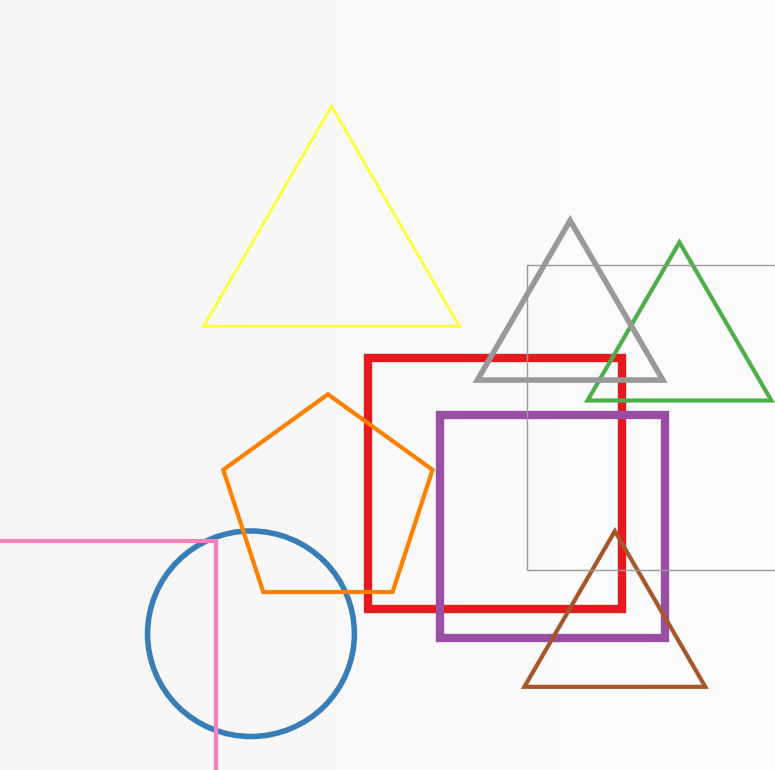[{"shape": "square", "thickness": 3, "radius": 0.82, "center": [0.639, 0.372]}, {"shape": "circle", "thickness": 2, "radius": 0.67, "center": [0.324, 0.177]}, {"shape": "triangle", "thickness": 1.5, "radius": 0.68, "center": [0.877, 0.548]}, {"shape": "square", "thickness": 3, "radius": 0.72, "center": [0.713, 0.316]}, {"shape": "pentagon", "thickness": 1.5, "radius": 0.71, "center": [0.423, 0.346]}, {"shape": "triangle", "thickness": 1, "radius": 0.95, "center": [0.428, 0.671]}, {"shape": "triangle", "thickness": 1.5, "radius": 0.67, "center": [0.793, 0.175]}, {"shape": "square", "thickness": 1.5, "radius": 0.89, "center": [0.102, 0.121]}, {"shape": "triangle", "thickness": 2, "radius": 0.69, "center": [0.736, 0.575]}, {"shape": "square", "thickness": 0.5, "radius": 0.99, "center": [0.877, 0.458]}]